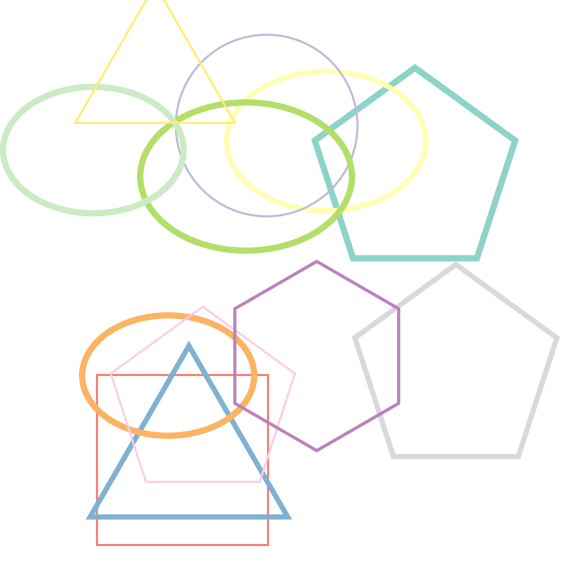[{"shape": "pentagon", "thickness": 3, "radius": 0.91, "center": [0.719, 0.699]}, {"shape": "oval", "thickness": 2.5, "radius": 0.86, "center": [0.565, 0.755]}, {"shape": "circle", "thickness": 1, "radius": 0.79, "center": [0.462, 0.782]}, {"shape": "square", "thickness": 1, "radius": 0.74, "center": [0.316, 0.202]}, {"shape": "triangle", "thickness": 2.5, "radius": 0.99, "center": [0.327, 0.203]}, {"shape": "oval", "thickness": 3, "radius": 0.74, "center": [0.291, 0.349]}, {"shape": "oval", "thickness": 3, "radius": 0.92, "center": [0.426, 0.693]}, {"shape": "pentagon", "thickness": 1, "radius": 0.84, "center": [0.351, 0.3]}, {"shape": "pentagon", "thickness": 2.5, "radius": 0.92, "center": [0.789, 0.357]}, {"shape": "hexagon", "thickness": 1.5, "radius": 0.82, "center": [0.549, 0.383]}, {"shape": "oval", "thickness": 3, "radius": 0.78, "center": [0.162, 0.739]}, {"shape": "triangle", "thickness": 1, "radius": 0.8, "center": [0.269, 0.866]}]